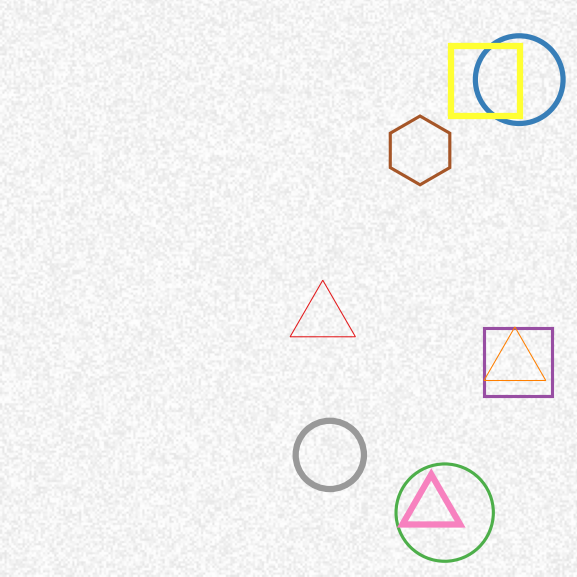[{"shape": "triangle", "thickness": 0.5, "radius": 0.33, "center": [0.559, 0.449]}, {"shape": "circle", "thickness": 2.5, "radius": 0.38, "center": [0.899, 0.861]}, {"shape": "circle", "thickness": 1.5, "radius": 0.42, "center": [0.77, 0.111]}, {"shape": "square", "thickness": 1.5, "radius": 0.3, "center": [0.898, 0.373]}, {"shape": "triangle", "thickness": 0.5, "radius": 0.31, "center": [0.892, 0.371]}, {"shape": "square", "thickness": 3, "radius": 0.3, "center": [0.841, 0.859]}, {"shape": "hexagon", "thickness": 1.5, "radius": 0.3, "center": [0.727, 0.739]}, {"shape": "triangle", "thickness": 3, "radius": 0.29, "center": [0.747, 0.12]}, {"shape": "circle", "thickness": 3, "radius": 0.3, "center": [0.571, 0.211]}]